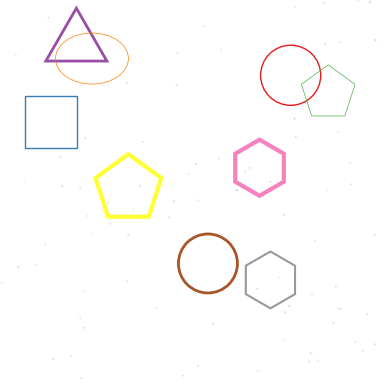[{"shape": "circle", "thickness": 1, "radius": 0.39, "center": [0.755, 0.804]}, {"shape": "square", "thickness": 1, "radius": 0.34, "center": [0.133, 0.682]}, {"shape": "pentagon", "thickness": 0.5, "radius": 0.37, "center": [0.853, 0.758]}, {"shape": "triangle", "thickness": 2, "radius": 0.46, "center": [0.198, 0.887]}, {"shape": "oval", "thickness": 0.5, "radius": 0.47, "center": [0.239, 0.848]}, {"shape": "pentagon", "thickness": 3, "radius": 0.45, "center": [0.333, 0.51]}, {"shape": "circle", "thickness": 2, "radius": 0.38, "center": [0.54, 0.316]}, {"shape": "hexagon", "thickness": 3, "radius": 0.36, "center": [0.674, 0.564]}, {"shape": "hexagon", "thickness": 1.5, "radius": 0.37, "center": [0.702, 0.273]}]